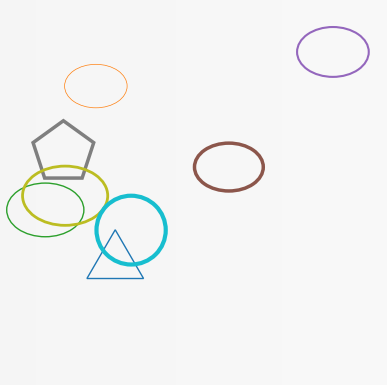[{"shape": "triangle", "thickness": 1, "radius": 0.42, "center": [0.297, 0.319]}, {"shape": "oval", "thickness": 0.5, "radius": 0.4, "center": [0.247, 0.776]}, {"shape": "oval", "thickness": 1, "radius": 0.5, "center": [0.117, 0.455]}, {"shape": "oval", "thickness": 1.5, "radius": 0.46, "center": [0.859, 0.865]}, {"shape": "oval", "thickness": 2.5, "radius": 0.44, "center": [0.591, 0.566]}, {"shape": "pentagon", "thickness": 2.5, "radius": 0.41, "center": [0.164, 0.604]}, {"shape": "oval", "thickness": 2, "radius": 0.55, "center": [0.168, 0.492]}, {"shape": "circle", "thickness": 3, "radius": 0.45, "center": [0.338, 0.402]}]